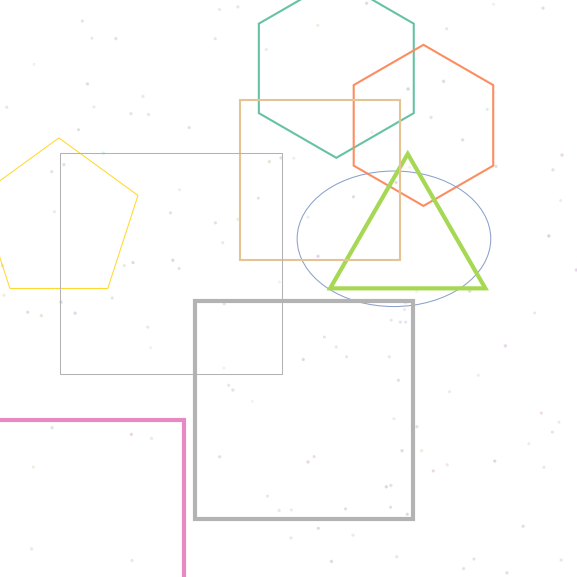[{"shape": "hexagon", "thickness": 1, "radius": 0.77, "center": [0.582, 0.881]}, {"shape": "hexagon", "thickness": 1, "radius": 0.7, "center": [0.733, 0.782]}, {"shape": "oval", "thickness": 0.5, "radius": 0.84, "center": [0.682, 0.586]}, {"shape": "square", "thickness": 2, "radius": 0.86, "center": [0.148, 0.101]}, {"shape": "triangle", "thickness": 2, "radius": 0.78, "center": [0.706, 0.577]}, {"shape": "pentagon", "thickness": 0.5, "radius": 0.72, "center": [0.102, 0.616]}, {"shape": "square", "thickness": 1, "radius": 0.69, "center": [0.554, 0.687]}, {"shape": "square", "thickness": 2, "radius": 0.95, "center": [0.527, 0.289]}, {"shape": "square", "thickness": 0.5, "radius": 0.96, "center": [0.296, 0.543]}]